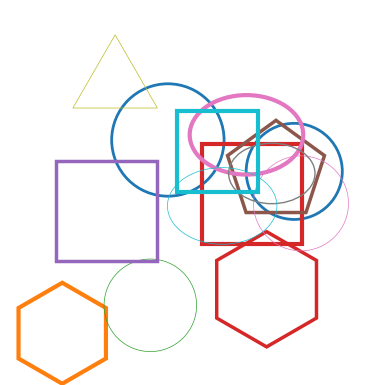[{"shape": "circle", "thickness": 2, "radius": 0.62, "center": [0.764, 0.555]}, {"shape": "circle", "thickness": 2, "radius": 0.73, "center": [0.436, 0.636]}, {"shape": "hexagon", "thickness": 3, "radius": 0.66, "center": [0.162, 0.134]}, {"shape": "circle", "thickness": 0.5, "radius": 0.6, "center": [0.39, 0.207]}, {"shape": "hexagon", "thickness": 2.5, "radius": 0.75, "center": [0.692, 0.249]}, {"shape": "square", "thickness": 3, "radius": 0.65, "center": [0.654, 0.496]}, {"shape": "square", "thickness": 2.5, "radius": 0.66, "center": [0.276, 0.452]}, {"shape": "pentagon", "thickness": 2.5, "radius": 0.66, "center": [0.717, 0.555]}, {"shape": "circle", "thickness": 0.5, "radius": 0.62, "center": [0.782, 0.472]}, {"shape": "oval", "thickness": 3, "radius": 0.74, "center": [0.64, 0.65]}, {"shape": "oval", "thickness": 1, "radius": 0.56, "center": [0.706, 0.549]}, {"shape": "triangle", "thickness": 0.5, "radius": 0.63, "center": [0.299, 0.783]}, {"shape": "square", "thickness": 3, "radius": 0.53, "center": [0.566, 0.606]}, {"shape": "oval", "thickness": 0.5, "radius": 0.71, "center": [0.577, 0.465]}]